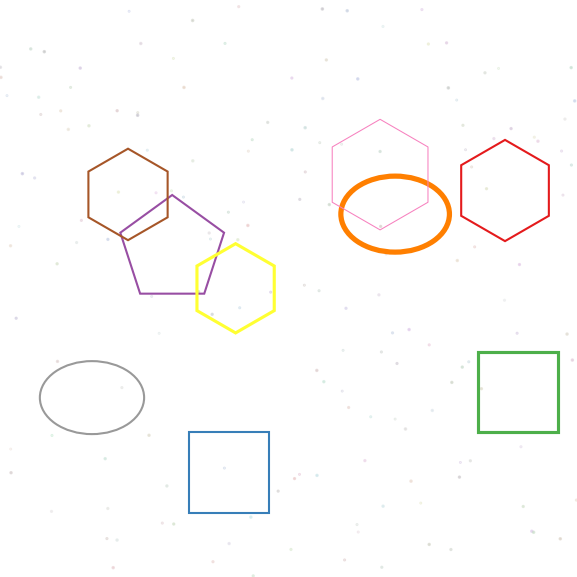[{"shape": "hexagon", "thickness": 1, "radius": 0.44, "center": [0.874, 0.669]}, {"shape": "square", "thickness": 1, "radius": 0.35, "center": [0.396, 0.181]}, {"shape": "square", "thickness": 1.5, "radius": 0.35, "center": [0.896, 0.32]}, {"shape": "pentagon", "thickness": 1, "radius": 0.47, "center": [0.298, 0.567]}, {"shape": "oval", "thickness": 2.5, "radius": 0.47, "center": [0.684, 0.628]}, {"shape": "hexagon", "thickness": 1.5, "radius": 0.39, "center": [0.408, 0.5]}, {"shape": "hexagon", "thickness": 1, "radius": 0.4, "center": [0.222, 0.662]}, {"shape": "hexagon", "thickness": 0.5, "radius": 0.48, "center": [0.658, 0.697]}, {"shape": "oval", "thickness": 1, "radius": 0.45, "center": [0.159, 0.311]}]